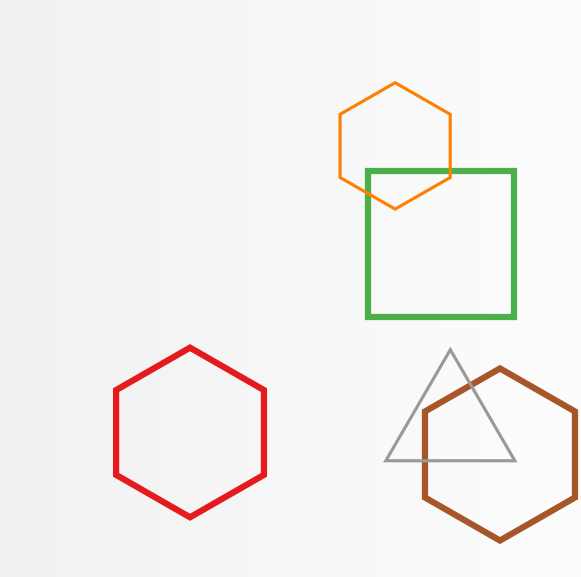[{"shape": "hexagon", "thickness": 3, "radius": 0.73, "center": [0.327, 0.25]}, {"shape": "square", "thickness": 3, "radius": 0.63, "center": [0.759, 0.576]}, {"shape": "hexagon", "thickness": 1.5, "radius": 0.55, "center": [0.68, 0.746]}, {"shape": "hexagon", "thickness": 3, "radius": 0.74, "center": [0.86, 0.212]}, {"shape": "triangle", "thickness": 1.5, "radius": 0.64, "center": [0.775, 0.265]}]